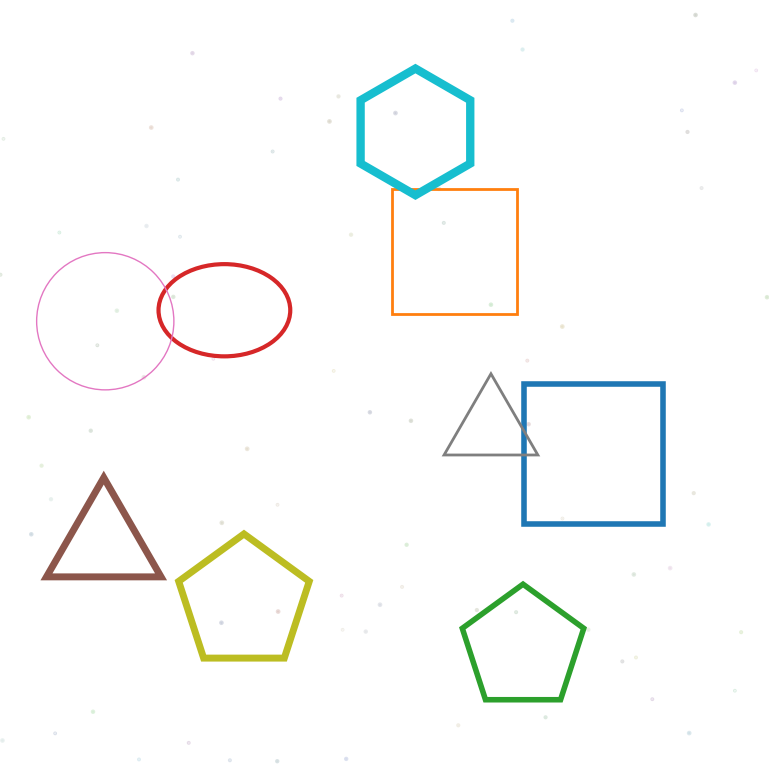[{"shape": "square", "thickness": 2, "radius": 0.45, "center": [0.771, 0.411]}, {"shape": "square", "thickness": 1, "radius": 0.41, "center": [0.59, 0.673]}, {"shape": "pentagon", "thickness": 2, "radius": 0.41, "center": [0.679, 0.158]}, {"shape": "oval", "thickness": 1.5, "radius": 0.43, "center": [0.291, 0.597]}, {"shape": "triangle", "thickness": 2.5, "radius": 0.43, "center": [0.135, 0.294]}, {"shape": "circle", "thickness": 0.5, "radius": 0.45, "center": [0.137, 0.583]}, {"shape": "triangle", "thickness": 1, "radius": 0.35, "center": [0.638, 0.444]}, {"shape": "pentagon", "thickness": 2.5, "radius": 0.45, "center": [0.317, 0.217]}, {"shape": "hexagon", "thickness": 3, "radius": 0.41, "center": [0.54, 0.829]}]